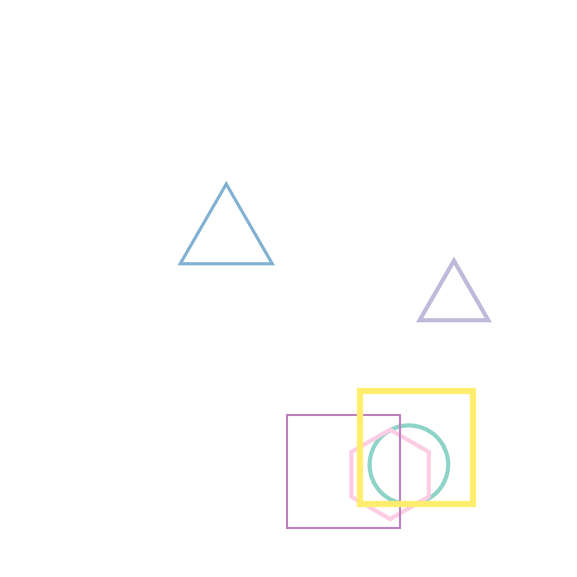[{"shape": "circle", "thickness": 2, "radius": 0.34, "center": [0.708, 0.194]}, {"shape": "triangle", "thickness": 2, "radius": 0.34, "center": [0.786, 0.479]}, {"shape": "triangle", "thickness": 1.5, "radius": 0.46, "center": [0.392, 0.588]}, {"shape": "hexagon", "thickness": 2, "radius": 0.39, "center": [0.675, 0.178]}, {"shape": "square", "thickness": 1, "radius": 0.49, "center": [0.595, 0.182]}, {"shape": "square", "thickness": 3, "radius": 0.49, "center": [0.722, 0.225]}]